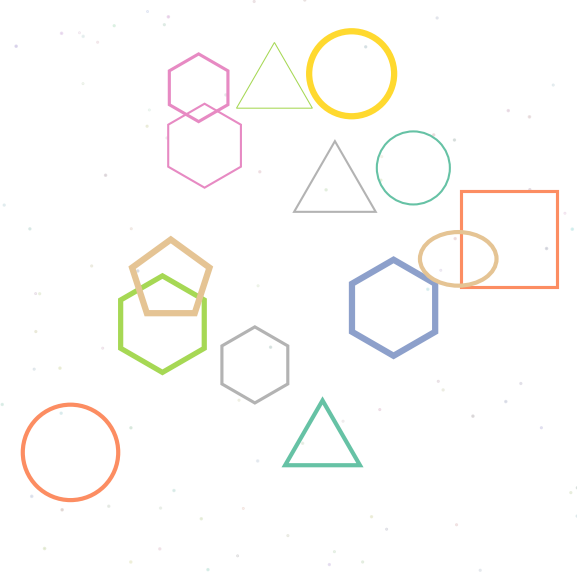[{"shape": "circle", "thickness": 1, "radius": 0.32, "center": [0.716, 0.708]}, {"shape": "triangle", "thickness": 2, "radius": 0.37, "center": [0.559, 0.231]}, {"shape": "circle", "thickness": 2, "radius": 0.41, "center": [0.122, 0.216]}, {"shape": "square", "thickness": 1.5, "radius": 0.42, "center": [0.882, 0.586]}, {"shape": "hexagon", "thickness": 3, "radius": 0.42, "center": [0.682, 0.466]}, {"shape": "hexagon", "thickness": 1, "radius": 0.36, "center": [0.354, 0.747]}, {"shape": "hexagon", "thickness": 1.5, "radius": 0.29, "center": [0.344, 0.847]}, {"shape": "hexagon", "thickness": 2.5, "radius": 0.42, "center": [0.281, 0.438]}, {"shape": "triangle", "thickness": 0.5, "radius": 0.38, "center": [0.475, 0.85]}, {"shape": "circle", "thickness": 3, "radius": 0.37, "center": [0.609, 0.871]}, {"shape": "oval", "thickness": 2, "radius": 0.33, "center": [0.793, 0.551]}, {"shape": "pentagon", "thickness": 3, "radius": 0.35, "center": [0.296, 0.514]}, {"shape": "hexagon", "thickness": 1.5, "radius": 0.33, "center": [0.441, 0.367]}, {"shape": "triangle", "thickness": 1, "radius": 0.41, "center": [0.58, 0.673]}]